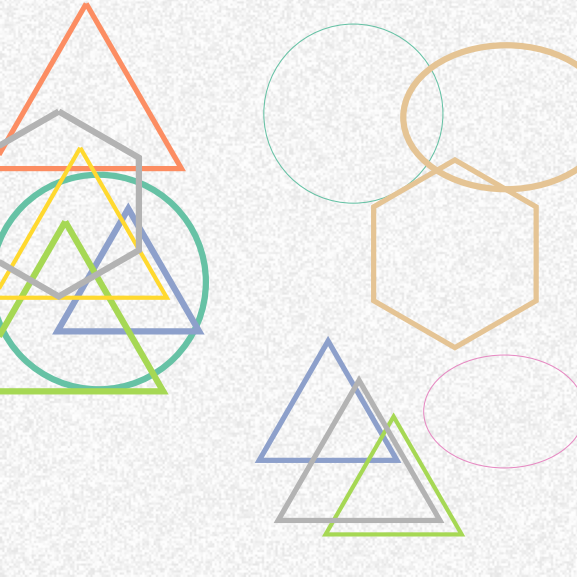[{"shape": "circle", "thickness": 0.5, "radius": 0.78, "center": [0.612, 0.802]}, {"shape": "circle", "thickness": 3, "radius": 0.93, "center": [0.171, 0.511]}, {"shape": "triangle", "thickness": 2.5, "radius": 0.95, "center": [0.149, 0.802]}, {"shape": "triangle", "thickness": 2.5, "radius": 0.69, "center": [0.568, 0.271]}, {"shape": "triangle", "thickness": 3, "radius": 0.71, "center": [0.222, 0.496]}, {"shape": "oval", "thickness": 0.5, "radius": 0.7, "center": [0.873, 0.287]}, {"shape": "triangle", "thickness": 3, "radius": 0.98, "center": [0.113, 0.419]}, {"shape": "triangle", "thickness": 2, "radius": 0.68, "center": [0.682, 0.142]}, {"shape": "triangle", "thickness": 2, "radius": 0.87, "center": [0.139, 0.57]}, {"shape": "hexagon", "thickness": 2.5, "radius": 0.81, "center": [0.788, 0.56]}, {"shape": "oval", "thickness": 3, "radius": 0.89, "center": [0.876, 0.796]}, {"shape": "triangle", "thickness": 2.5, "radius": 0.81, "center": [0.622, 0.179]}, {"shape": "hexagon", "thickness": 3, "radius": 0.8, "center": [0.102, 0.646]}]